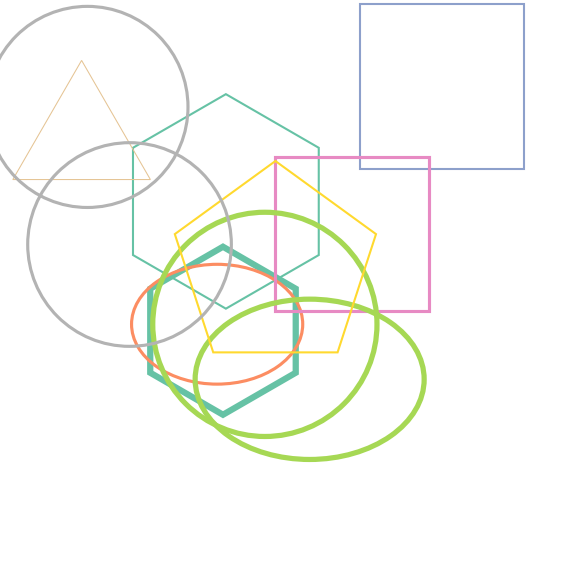[{"shape": "hexagon", "thickness": 1, "radius": 0.93, "center": [0.391, 0.65]}, {"shape": "hexagon", "thickness": 3, "radius": 0.73, "center": [0.386, 0.426]}, {"shape": "oval", "thickness": 1.5, "radius": 0.74, "center": [0.376, 0.438]}, {"shape": "square", "thickness": 1, "radius": 0.71, "center": [0.765, 0.849]}, {"shape": "square", "thickness": 1.5, "radius": 0.67, "center": [0.609, 0.594]}, {"shape": "oval", "thickness": 2.5, "radius": 0.99, "center": [0.536, 0.342]}, {"shape": "circle", "thickness": 2.5, "radius": 0.97, "center": [0.459, 0.437]}, {"shape": "pentagon", "thickness": 1, "radius": 0.92, "center": [0.477, 0.537]}, {"shape": "triangle", "thickness": 0.5, "radius": 0.69, "center": [0.141, 0.757]}, {"shape": "circle", "thickness": 1.5, "radius": 0.88, "center": [0.224, 0.576]}, {"shape": "circle", "thickness": 1.5, "radius": 0.87, "center": [0.151, 0.814]}]